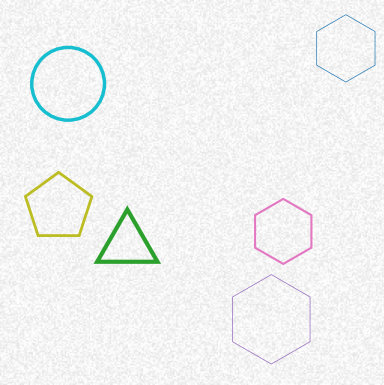[{"shape": "hexagon", "thickness": 0.5, "radius": 0.44, "center": [0.898, 0.874]}, {"shape": "triangle", "thickness": 3, "radius": 0.45, "center": [0.331, 0.365]}, {"shape": "hexagon", "thickness": 0.5, "radius": 0.58, "center": [0.705, 0.171]}, {"shape": "hexagon", "thickness": 1.5, "radius": 0.42, "center": [0.736, 0.399]}, {"shape": "pentagon", "thickness": 2, "radius": 0.45, "center": [0.152, 0.462]}, {"shape": "circle", "thickness": 2.5, "radius": 0.47, "center": [0.177, 0.782]}]